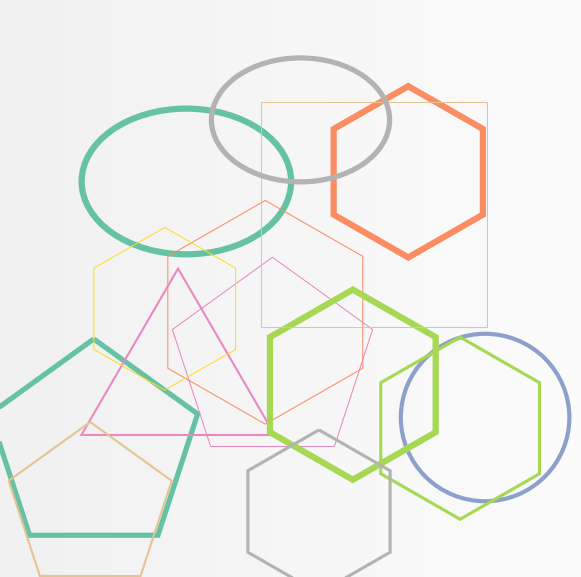[{"shape": "pentagon", "thickness": 2.5, "radius": 0.94, "center": [0.161, 0.224]}, {"shape": "oval", "thickness": 3, "radius": 0.9, "center": [0.321, 0.685]}, {"shape": "hexagon", "thickness": 3, "radius": 0.74, "center": [0.702, 0.702]}, {"shape": "hexagon", "thickness": 0.5, "radius": 0.97, "center": [0.456, 0.458]}, {"shape": "circle", "thickness": 2, "radius": 0.72, "center": [0.835, 0.276]}, {"shape": "triangle", "thickness": 1, "radius": 0.96, "center": [0.306, 0.342]}, {"shape": "pentagon", "thickness": 0.5, "radius": 0.91, "center": [0.469, 0.373]}, {"shape": "hexagon", "thickness": 3, "radius": 0.82, "center": [0.607, 0.333]}, {"shape": "hexagon", "thickness": 1.5, "radius": 0.79, "center": [0.792, 0.258]}, {"shape": "hexagon", "thickness": 0.5, "radius": 0.7, "center": [0.283, 0.464]}, {"shape": "square", "thickness": 0.5, "radius": 0.97, "center": [0.643, 0.628]}, {"shape": "pentagon", "thickness": 1, "radius": 0.74, "center": [0.155, 0.121]}, {"shape": "hexagon", "thickness": 1.5, "radius": 0.71, "center": [0.549, 0.113]}, {"shape": "oval", "thickness": 2.5, "radius": 0.77, "center": [0.517, 0.792]}]